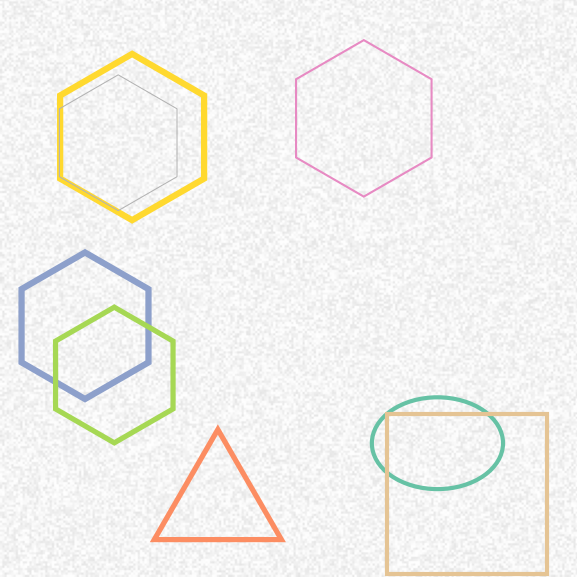[{"shape": "oval", "thickness": 2, "radius": 0.57, "center": [0.757, 0.232]}, {"shape": "triangle", "thickness": 2.5, "radius": 0.64, "center": [0.377, 0.128]}, {"shape": "hexagon", "thickness": 3, "radius": 0.63, "center": [0.147, 0.435]}, {"shape": "hexagon", "thickness": 1, "radius": 0.68, "center": [0.63, 0.794]}, {"shape": "hexagon", "thickness": 2.5, "radius": 0.59, "center": [0.198, 0.35]}, {"shape": "hexagon", "thickness": 3, "radius": 0.72, "center": [0.229, 0.762]}, {"shape": "square", "thickness": 2, "radius": 0.7, "center": [0.809, 0.144]}, {"shape": "hexagon", "thickness": 0.5, "radius": 0.59, "center": [0.205, 0.752]}]